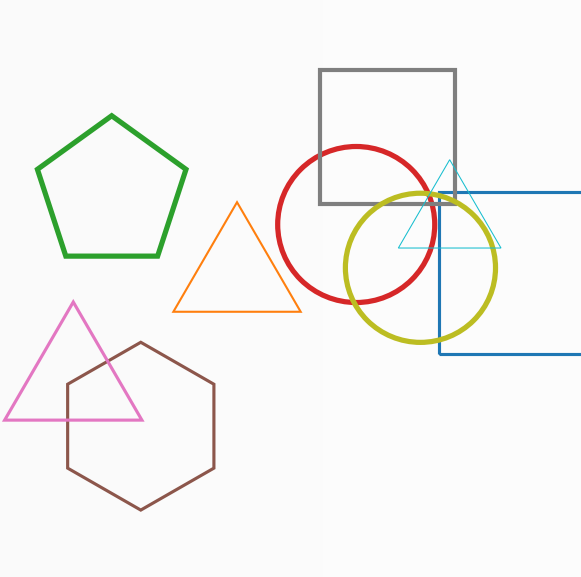[{"shape": "square", "thickness": 1.5, "radius": 0.7, "center": [0.897, 0.527]}, {"shape": "triangle", "thickness": 1, "radius": 0.63, "center": [0.408, 0.523]}, {"shape": "pentagon", "thickness": 2.5, "radius": 0.67, "center": [0.192, 0.664]}, {"shape": "circle", "thickness": 2.5, "radius": 0.68, "center": [0.613, 0.61]}, {"shape": "hexagon", "thickness": 1.5, "radius": 0.73, "center": [0.242, 0.261]}, {"shape": "triangle", "thickness": 1.5, "radius": 0.68, "center": [0.126, 0.34]}, {"shape": "square", "thickness": 2, "radius": 0.58, "center": [0.667, 0.762]}, {"shape": "circle", "thickness": 2.5, "radius": 0.65, "center": [0.723, 0.535]}, {"shape": "triangle", "thickness": 0.5, "radius": 0.51, "center": [0.774, 0.621]}]